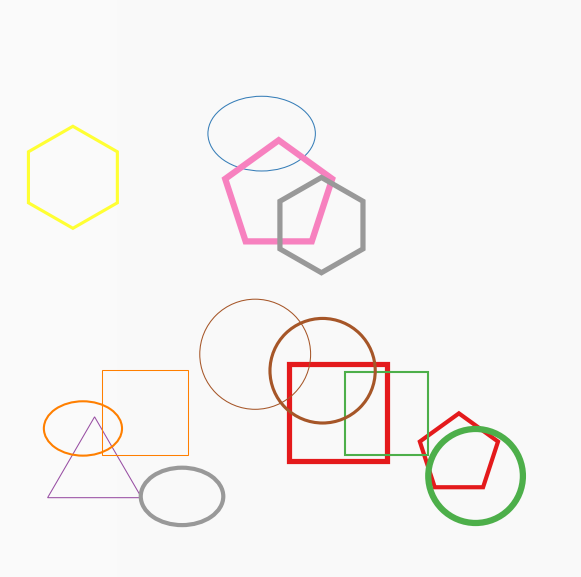[{"shape": "square", "thickness": 2.5, "radius": 0.42, "center": [0.582, 0.285]}, {"shape": "pentagon", "thickness": 2, "radius": 0.35, "center": [0.79, 0.213]}, {"shape": "oval", "thickness": 0.5, "radius": 0.46, "center": [0.45, 0.768]}, {"shape": "square", "thickness": 1, "radius": 0.36, "center": [0.665, 0.283]}, {"shape": "circle", "thickness": 3, "radius": 0.41, "center": [0.818, 0.175]}, {"shape": "triangle", "thickness": 0.5, "radius": 0.47, "center": [0.163, 0.184]}, {"shape": "square", "thickness": 0.5, "radius": 0.37, "center": [0.25, 0.285]}, {"shape": "oval", "thickness": 1, "radius": 0.34, "center": [0.143, 0.257]}, {"shape": "hexagon", "thickness": 1.5, "radius": 0.44, "center": [0.125, 0.692]}, {"shape": "circle", "thickness": 0.5, "radius": 0.48, "center": [0.439, 0.386]}, {"shape": "circle", "thickness": 1.5, "radius": 0.45, "center": [0.555, 0.357]}, {"shape": "pentagon", "thickness": 3, "radius": 0.48, "center": [0.479, 0.659]}, {"shape": "hexagon", "thickness": 2.5, "radius": 0.41, "center": [0.553, 0.609]}, {"shape": "oval", "thickness": 2, "radius": 0.36, "center": [0.313, 0.14]}]